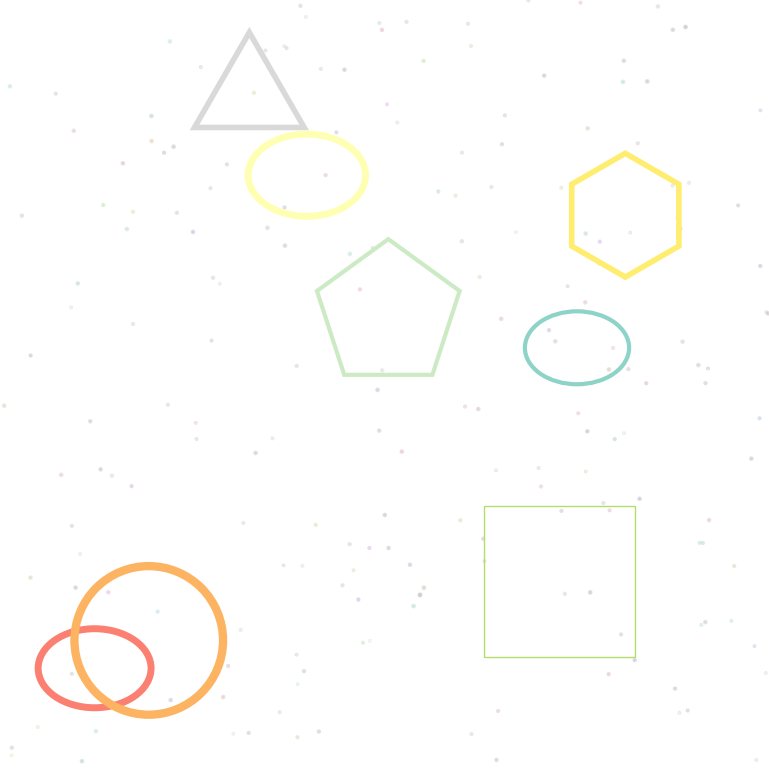[{"shape": "oval", "thickness": 1.5, "radius": 0.34, "center": [0.749, 0.548]}, {"shape": "oval", "thickness": 2.5, "radius": 0.38, "center": [0.399, 0.772]}, {"shape": "oval", "thickness": 2.5, "radius": 0.37, "center": [0.123, 0.132]}, {"shape": "circle", "thickness": 3, "radius": 0.48, "center": [0.193, 0.168]}, {"shape": "square", "thickness": 0.5, "radius": 0.49, "center": [0.727, 0.245]}, {"shape": "triangle", "thickness": 2, "radius": 0.41, "center": [0.324, 0.876]}, {"shape": "pentagon", "thickness": 1.5, "radius": 0.49, "center": [0.504, 0.592]}, {"shape": "hexagon", "thickness": 2, "radius": 0.4, "center": [0.812, 0.721]}]